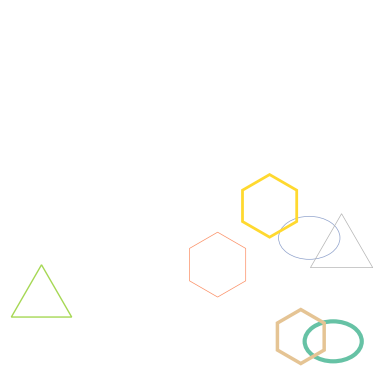[{"shape": "oval", "thickness": 3, "radius": 0.37, "center": [0.865, 0.113]}, {"shape": "hexagon", "thickness": 0.5, "radius": 0.42, "center": [0.565, 0.313]}, {"shape": "oval", "thickness": 0.5, "radius": 0.4, "center": [0.803, 0.382]}, {"shape": "triangle", "thickness": 1, "radius": 0.45, "center": [0.108, 0.222]}, {"shape": "hexagon", "thickness": 2, "radius": 0.41, "center": [0.7, 0.465]}, {"shape": "hexagon", "thickness": 2.5, "radius": 0.35, "center": [0.781, 0.126]}, {"shape": "triangle", "thickness": 0.5, "radius": 0.47, "center": [0.887, 0.352]}]